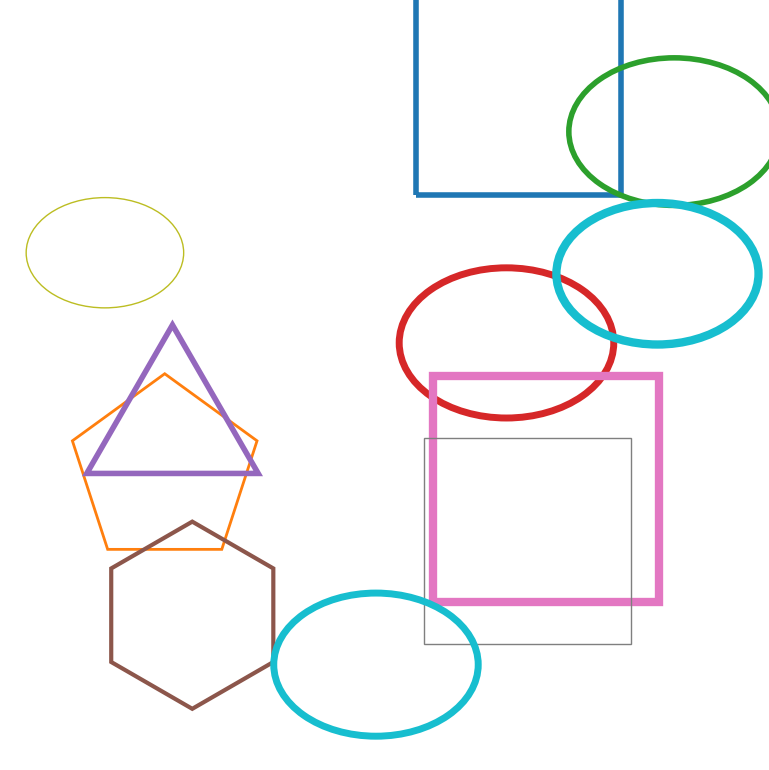[{"shape": "square", "thickness": 2, "radius": 0.67, "center": [0.673, 0.881]}, {"shape": "pentagon", "thickness": 1, "radius": 0.63, "center": [0.214, 0.389]}, {"shape": "oval", "thickness": 2, "radius": 0.68, "center": [0.876, 0.829]}, {"shape": "oval", "thickness": 2.5, "radius": 0.7, "center": [0.658, 0.555]}, {"shape": "triangle", "thickness": 2, "radius": 0.64, "center": [0.224, 0.449]}, {"shape": "hexagon", "thickness": 1.5, "radius": 0.61, "center": [0.25, 0.201]}, {"shape": "square", "thickness": 3, "radius": 0.73, "center": [0.709, 0.365]}, {"shape": "square", "thickness": 0.5, "radius": 0.67, "center": [0.685, 0.297]}, {"shape": "oval", "thickness": 0.5, "radius": 0.51, "center": [0.136, 0.672]}, {"shape": "oval", "thickness": 3, "radius": 0.66, "center": [0.854, 0.644]}, {"shape": "oval", "thickness": 2.5, "radius": 0.66, "center": [0.488, 0.137]}]